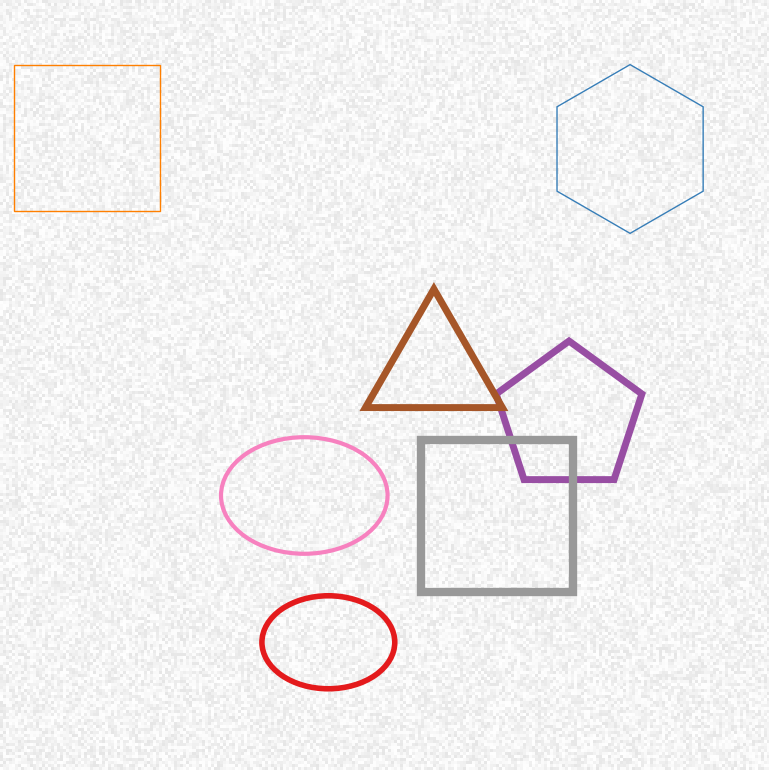[{"shape": "oval", "thickness": 2, "radius": 0.43, "center": [0.426, 0.166]}, {"shape": "hexagon", "thickness": 0.5, "radius": 0.55, "center": [0.818, 0.807]}, {"shape": "pentagon", "thickness": 2.5, "radius": 0.5, "center": [0.739, 0.458]}, {"shape": "square", "thickness": 0.5, "radius": 0.47, "center": [0.113, 0.821]}, {"shape": "triangle", "thickness": 2.5, "radius": 0.51, "center": [0.564, 0.522]}, {"shape": "oval", "thickness": 1.5, "radius": 0.54, "center": [0.395, 0.357]}, {"shape": "square", "thickness": 3, "radius": 0.49, "center": [0.645, 0.33]}]